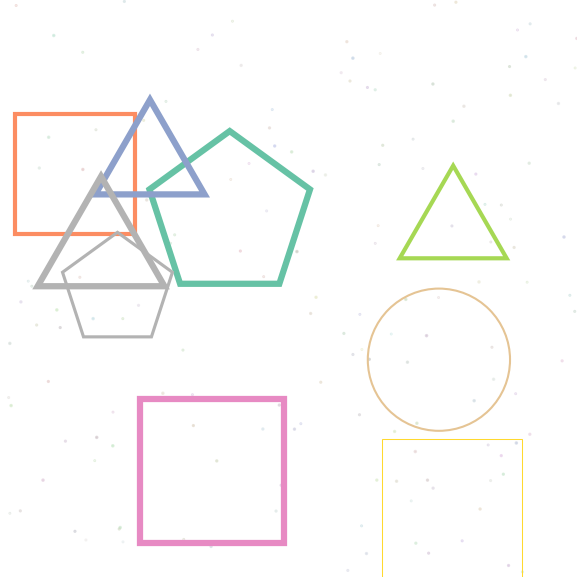[{"shape": "pentagon", "thickness": 3, "radius": 0.73, "center": [0.398, 0.626]}, {"shape": "square", "thickness": 2, "radius": 0.52, "center": [0.13, 0.699]}, {"shape": "triangle", "thickness": 3, "radius": 0.55, "center": [0.26, 0.717]}, {"shape": "square", "thickness": 3, "radius": 0.62, "center": [0.367, 0.183]}, {"shape": "triangle", "thickness": 2, "radius": 0.53, "center": [0.785, 0.605]}, {"shape": "square", "thickness": 0.5, "radius": 0.61, "center": [0.783, 0.119]}, {"shape": "circle", "thickness": 1, "radius": 0.62, "center": [0.76, 0.376]}, {"shape": "pentagon", "thickness": 1.5, "radius": 0.5, "center": [0.203, 0.497]}, {"shape": "triangle", "thickness": 3, "radius": 0.63, "center": [0.175, 0.567]}]